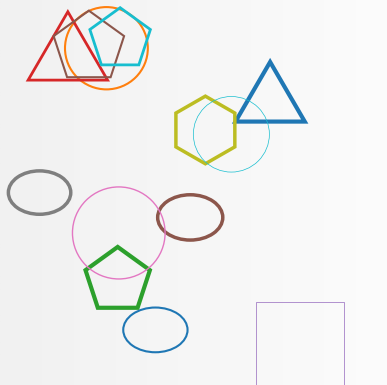[{"shape": "oval", "thickness": 1.5, "radius": 0.41, "center": [0.401, 0.143]}, {"shape": "triangle", "thickness": 3, "radius": 0.52, "center": [0.697, 0.736]}, {"shape": "circle", "thickness": 1.5, "radius": 0.53, "center": [0.275, 0.875]}, {"shape": "pentagon", "thickness": 3, "radius": 0.44, "center": [0.304, 0.271]}, {"shape": "triangle", "thickness": 2, "radius": 0.59, "center": [0.175, 0.851]}, {"shape": "square", "thickness": 0.5, "radius": 0.57, "center": [0.774, 0.101]}, {"shape": "pentagon", "thickness": 1.5, "radius": 0.48, "center": [0.229, 0.877]}, {"shape": "oval", "thickness": 2.5, "radius": 0.42, "center": [0.491, 0.435]}, {"shape": "circle", "thickness": 1, "radius": 0.6, "center": [0.307, 0.395]}, {"shape": "oval", "thickness": 2.5, "radius": 0.4, "center": [0.102, 0.5]}, {"shape": "hexagon", "thickness": 2.5, "radius": 0.44, "center": [0.53, 0.662]}, {"shape": "circle", "thickness": 0.5, "radius": 0.49, "center": [0.597, 0.651]}, {"shape": "pentagon", "thickness": 2, "radius": 0.41, "center": [0.31, 0.898]}]